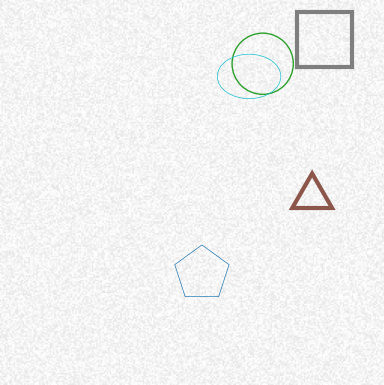[{"shape": "pentagon", "thickness": 0.5, "radius": 0.37, "center": [0.524, 0.29]}, {"shape": "circle", "thickness": 1, "radius": 0.4, "center": [0.682, 0.834]}, {"shape": "triangle", "thickness": 3, "radius": 0.3, "center": [0.811, 0.49]}, {"shape": "square", "thickness": 3, "radius": 0.36, "center": [0.842, 0.898]}, {"shape": "oval", "thickness": 0.5, "radius": 0.41, "center": [0.647, 0.801]}]